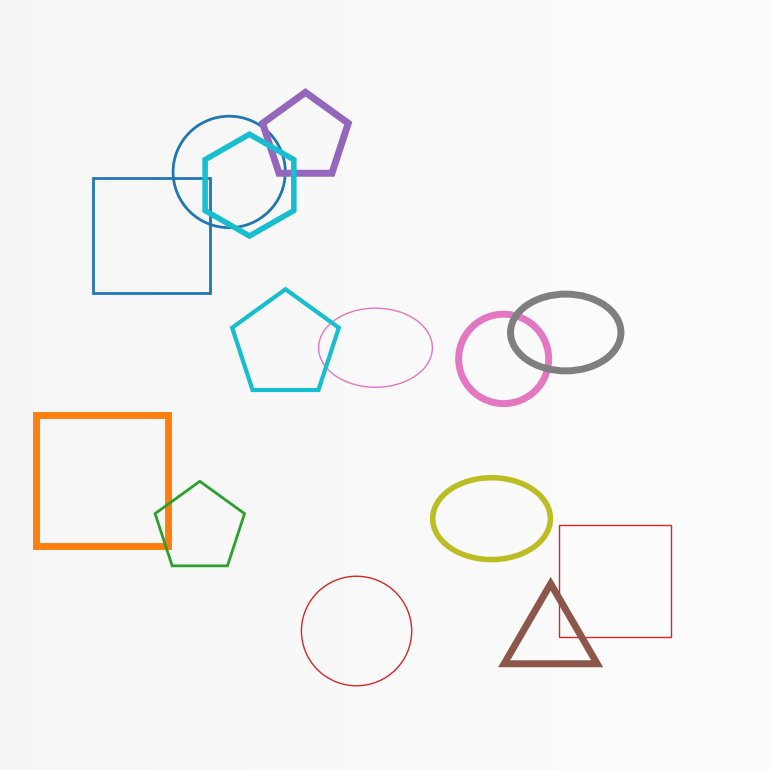[{"shape": "square", "thickness": 1, "radius": 0.38, "center": [0.195, 0.694]}, {"shape": "circle", "thickness": 1, "radius": 0.36, "center": [0.296, 0.777]}, {"shape": "square", "thickness": 2.5, "radius": 0.42, "center": [0.131, 0.376]}, {"shape": "pentagon", "thickness": 1, "radius": 0.3, "center": [0.258, 0.314]}, {"shape": "square", "thickness": 0.5, "radius": 0.36, "center": [0.794, 0.245]}, {"shape": "circle", "thickness": 0.5, "radius": 0.36, "center": [0.46, 0.181]}, {"shape": "pentagon", "thickness": 2.5, "radius": 0.29, "center": [0.394, 0.822]}, {"shape": "triangle", "thickness": 2.5, "radius": 0.35, "center": [0.711, 0.173]}, {"shape": "circle", "thickness": 2.5, "radius": 0.29, "center": [0.65, 0.534]}, {"shape": "oval", "thickness": 0.5, "radius": 0.37, "center": [0.485, 0.548]}, {"shape": "oval", "thickness": 2.5, "radius": 0.36, "center": [0.73, 0.568]}, {"shape": "oval", "thickness": 2, "radius": 0.38, "center": [0.634, 0.326]}, {"shape": "hexagon", "thickness": 2, "radius": 0.33, "center": [0.322, 0.76]}, {"shape": "pentagon", "thickness": 1.5, "radius": 0.36, "center": [0.368, 0.552]}]